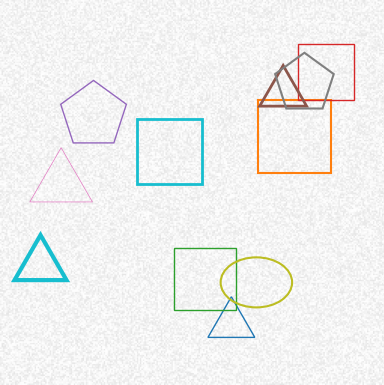[{"shape": "triangle", "thickness": 1, "radius": 0.35, "center": [0.601, 0.159]}, {"shape": "square", "thickness": 1.5, "radius": 0.47, "center": [0.764, 0.646]}, {"shape": "square", "thickness": 1, "radius": 0.4, "center": [0.532, 0.276]}, {"shape": "square", "thickness": 1, "radius": 0.36, "center": [0.846, 0.814]}, {"shape": "pentagon", "thickness": 1, "radius": 0.45, "center": [0.243, 0.701]}, {"shape": "triangle", "thickness": 2, "radius": 0.35, "center": [0.735, 0.76]}, {"shape": "triangle", "thickness": 0.5, "radius": 0.47, "center": [0.159, 0.522]}, {"shape": "pentagon", "thickness": 1.5, "radius": 0.4, "center": [0.791, 0.783]}, {"shape": "oval", "thickness": 1.5, "radius": 0.46, "center": [0.666, 0.267]}, {"shape": "square", "thickness": 2, "radius": 0.42, "center": [0.44, 0.607]}, {"shape": "triangle", "thickness": 3, "radius": 0.39, "center": [0.105, 0.311]}]